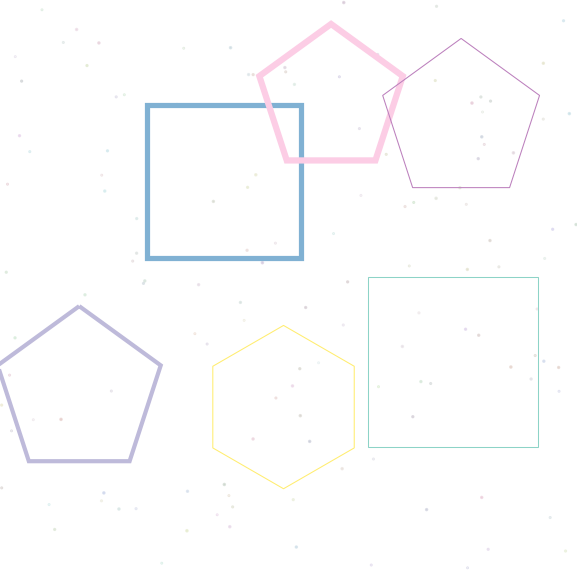[{"shape": "square", "thickness": 0.5, "radius": 0.74, "center": [0.785, 0.372]}, {"shape": "pentagon", "thickness": 2, "radius": 0.74, "center": [0.137, 0.321]}, {"shape": "square", "thickness": 2.5, "radius": 0.67, "center": [0.387, 0.685]}, {"shape": "pentagon", "thickness": 3, "radius": 0.65, "center": [0.573, 0.827]}, {"shape": "pentagon", "thickness": 0.5, "radius": 0.71, "center": [0.798, 0.79]}, {"shape": "hexagon", "thickness": 0.5, "radius": 0.71, "center": [0.491, 0.294]}]